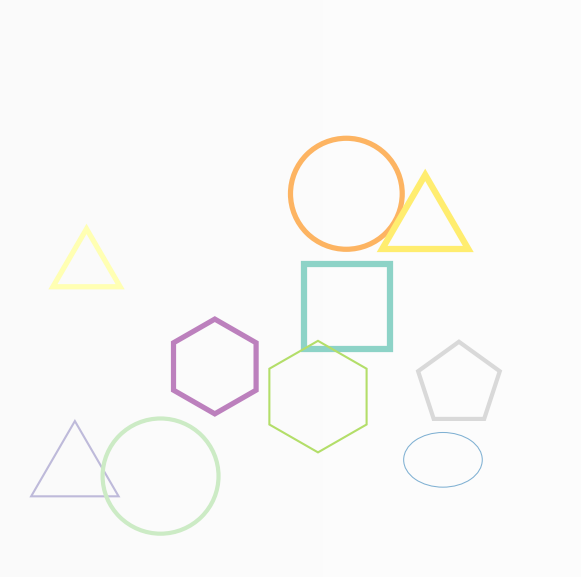[{"shape": "square", "thickness": 3, "radius": 0.37, "center": [0.597, 0.468]}, {"shape": "triangle", "thickness": 2.5, "radius": 0.33, "center": [0.149, 0.536]}, {"shape": "triangle", "thickness": 1, "radius": 0.43, "center": [0.129, 0.183]}, {"shape": "oval", "thickness": 0.5, "radius": 0.34, "center": [0.762, 0.203]}, {"shape": "circle", "thickness": 2.5, "radius": 0.48, "center": [0.596, 0.664]}, {"shape": "hexagon", "thickness": 1, "radius": 0.48, "center": [0.547, 0.312]}, {"shape": "pentagon", "thickness": 2, "radius": 0.37, "center": [0.79, 0.333]}, {"shape": "hexagon", "thickness": 2.5, "radius": 0.41, "center": [0.37, 0.365]}, {"shape": "circle", "thickness": 2, "radius": 0.5, "center": [0.276, 0.175]}, {"shape": "triangle", "thickness": 3, "radius": 0.43, "center": [0.732, 0.611]}]